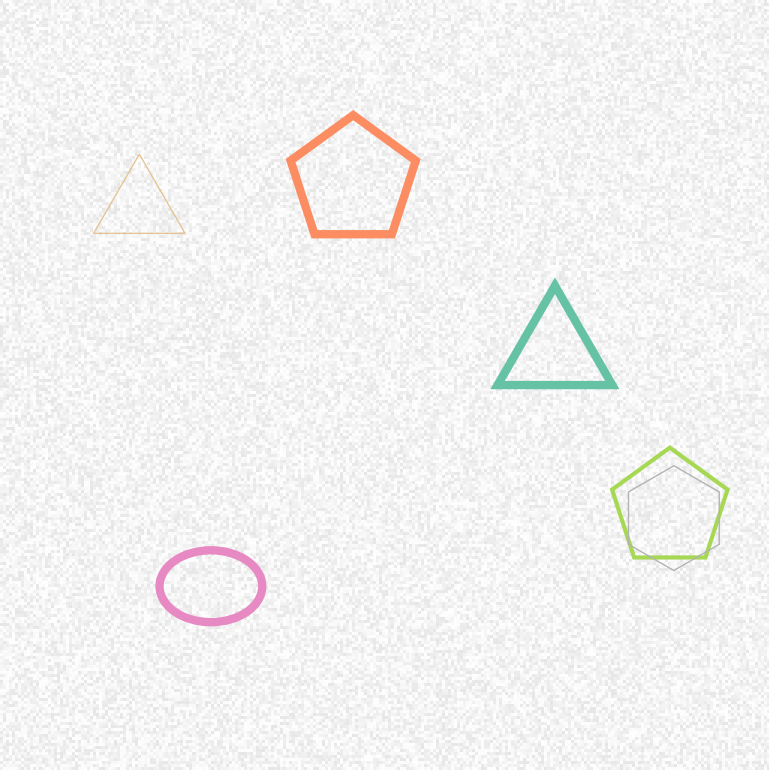[{"shape": "triangle", "thickness": 3, "radius": 0.43, "center": [0.721, 0.543]}, {"shape": "pentagon", "thickness": 3, "radius": 0.43, "center": [0.459, 0.765]}, {"shape": "oval", "thickness": 3, "radius": 0.33, "center": [0.274, 0.239]}, {"shape": "pentagon", "thickness": 1.5, "radius": 0.39, "center": [0.87, 0.34]}, {"shape": "triangle", "thickness": 0.5, "radius": 0.34, "center": [0.181, 0.731]}, {"shape": "hexagon", "thickness": 0.5, "radius": 0.34, "center": [0.875, 0.327]}]